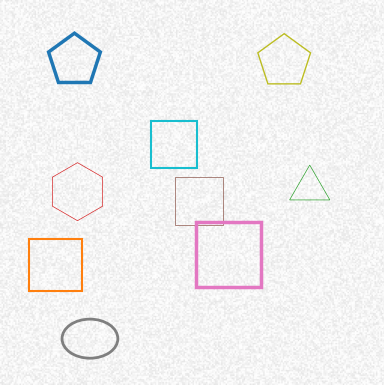[{"shape": "pentagon", "thickness": 2.5, "radius": 0.35, "center": [0.193, 0.843]}, {"shape": "square", "thickness": 1.5, "radius": 0.34, "center": [0.144, 0.312]}, {"shape": "triangle", "thickness": 0.5, "radius": 0.3, "center": [0.804, 0.511]}, {"shape": "hexagon", "thickness": 0.5, "radius": 0.38, "center": [0.201, 0.502]}, {"shape": "square", "thickness": 0.5, "radius": 0.31, "center": [0.517, 0.478]}, {"shape": "square", "thickness": 2.5, "radius": 0.42, "center": [0.594, 0.34]}, {"shape": "oval", "thickness": 2, "radius": 0.36, "center": [0.234, 0.12]}, {"shape": "pentagon", "thickness": 1, "radius": 0.36, "center": [0.738, 0.84]}, {"shape": "square", "thickness": 1.5, "radius": 0.3, "center": [0.452, 0.625]}]